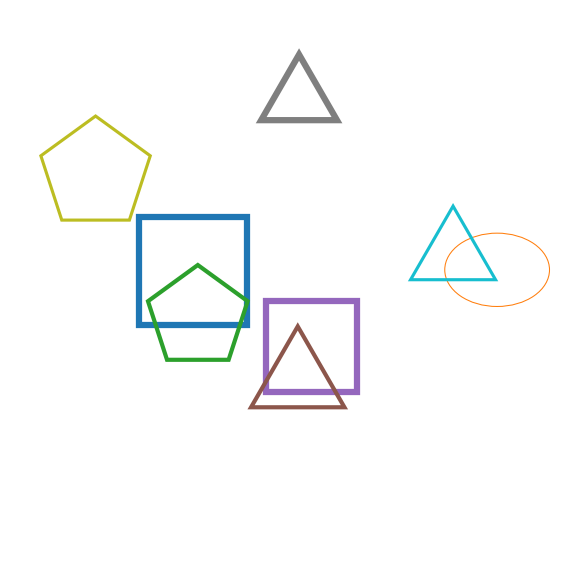[{"shape": "square", "thickness": 3, "radius": 0.46, "center": [0.334, 0.53]}, {"shape": "oval", "thickness": 0.5, "radius": 0.45, "center": [0.861, 0.532]}, {"shape": "pentagon", "thickness": 2, "radius": 0.45, "center": [0.343, 0.45]}, {"shape": "square", "thickness": 3, "radius": 0.39, "center": [0.54, 0.4]}, {"shape": "triangle", "thickness": 2, "radius": 0.47, "center": [0.516, 0.341]}, {"shape": "triangle", "thickness": 3, "radius": 0.38, "center": [0.518, 0.829]}, {"shape": "pentagon", "thickness": 1.5, "radius": 0.5, "center": [0.165, 0.699]}, {"shape": "triangle", "thickness": 1.5, "radius": 0.42, "center": [0.785, 0.557]}]